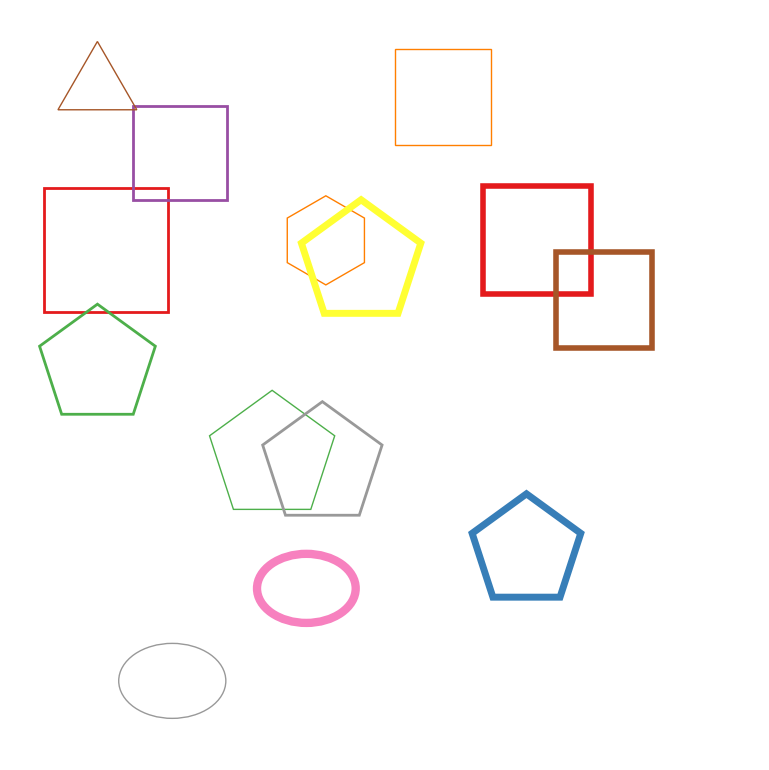[{"shape": "square", "thickness": 1, "radius": 0.4, "center": [0.138, 0.675]}, {"shape": "square", "thickness": 2, "radius": 0.35, "center": [0.698, 0.688]}, {"shape": "pentagon", "thickness": 2.5, "radius": 0.37, "center": [0.684, 0.284]}, {"shape": "pentagon", "thickness": 0.5, "radius": 0.43, "center": [0.353, 0.408]}, {"shape": "pentagon", "thickness": 1, "radius": 0.4, "center": [0.127, 0.526]}, {"shape": "square", "thickness": 1, "radius": 0.31, "center": [0.233, 0.801]}, {"shape": "hexagon", "thickness": 0.5, "radius": 0.29, "center": [0.423, 0.688]}, {"shape": "square", "thickness": 0.5, "radius": 0.31, "center": [0.575, 0.874]}, {"shape": "pentagon", "thickness": 2.5, "radius": 0.41, "center": [0.469, 0.659]}, {"shape": "triangle", "thickness": 0.5, "radius": 0.3, "center": [0.126, 0.887]}, {"shape": "square", "thickness": 2, "radius": 0.31, "center": [0.784, 0.61]}, {"shape": "oval", "thickness": 3, "radius": 0.32, "center": [0.398, 0.236]}, {"shape": "pentagon", "thickness": 1, "radius": 0.41, "center": [0.419, 0.397]}, {"shape": "oval", "thickness": 0.5, "radius": 0.35, "center": [0.224, 0.116]}]